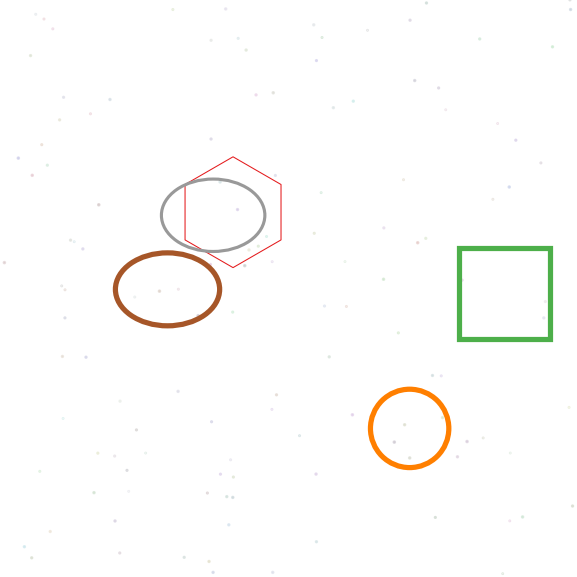[{"shape": "hexagon", "thickness": 0.5, "radius": 0.48, "center": [0.404, 0.632]}, {"shape": "square", "thickness": 2.5, "radius": 0.39, "center": [0.873, 0.491]}, {"shape": "circle", "thickness": 2.5, "radius": 0.34, "center": [0.709, 0.257]}, {"shape": "oval", "thickness": 2.5, "radius": 0.45, "center": [0.29, 0.498]}, {"shape": "oval", "thickness": 1.5, "radius": 0.45, "center": [0.369, 0.626]}]